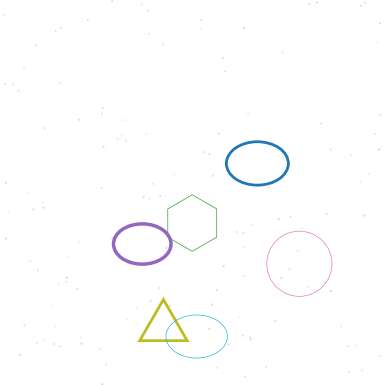[{"shape": "oval", "thickness": 2, "radius": 0.4, "center": [0.668, 0.575]}, {"shape": "hexagon", "thickness": 0.5, "radius": 0.37, "center": [0.499, 0.421]}, {"shape": "oval", "thickness": 2.5, "radius": 0.37, "center": [0.37, 0.366]}, {"shape": "circle", "thickness": 0.5, "radius": 0.42, "center": [0.778, 0.315]}, {"shape": "triangle", "thickness": 2, "radius": 0.36, "center": [0.424, 0.151]}, {"shape": "oval", "thickness": 0.5, "radius": 0.4, "center": [0.511, 0.126]}]